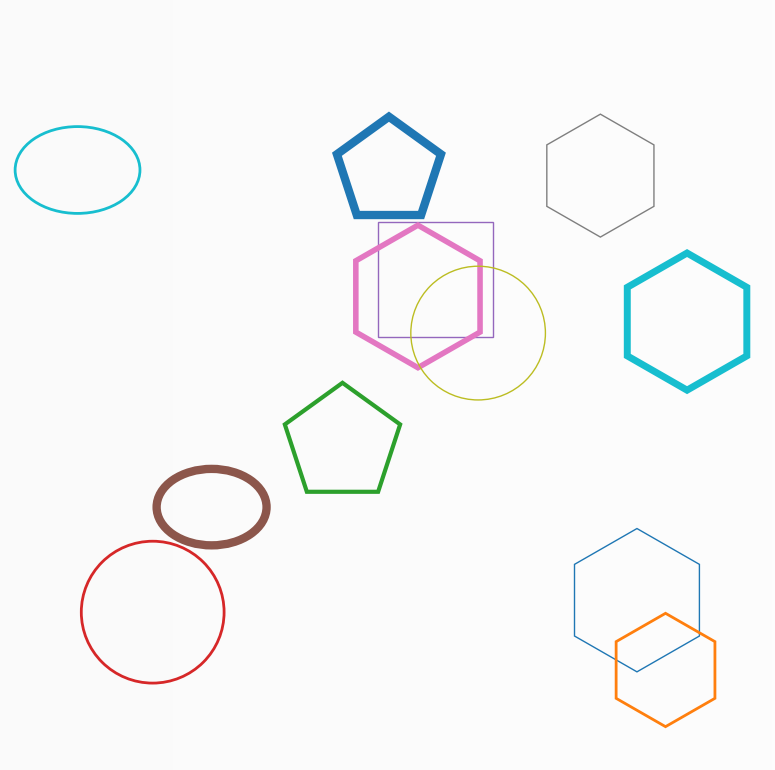[{"shape": "pentagon", "thickness": 3, "radius": 0.35, "center": [0.502, 0.778]}, {"shape": "hexagon", "thickness": 0.5, "radius": 0.47, "center": [0.822, 0.221]}, {"shape": "hexagon", "thickness": 1, "radius": 0.37, "center": [0.859, 0.13]}, {"shape": "pentagon", "thickness": 1.5, "radius": 0.39, "center": [0.442, 0.425]}, {"shape": "circle", "thickness": 1, "radius": 0.46, "center": [0.197, 0.205]}, {"shape": "square", "thickness": 0.5, "radius": 0.37, "center": [0.562, 0.636]}, {"shape": "oval", "thickness": 3, "radius": 0.35, "center": [0.273, 0.341]}, {"shape": "hexagon", "thickness": 2, "radius": 0.46, "center": [0.539, 0.615]}, {"shape": "hexagon", "thickness": 0.5, "radius": 0.4, "center": [0.775, 0.772]}, {"shape": "circle", "thickness": 0.5, "radius": 0.43, "center": [0.617, 0.567]}, {"shape": "hexagon", "thickness": 2.5, "radius": 0.45, "center": [0.887, 0.582]}, {"shape": "oval", "thickness": 1, "radius": 0.4, "center": [0.1, 0.779]}]